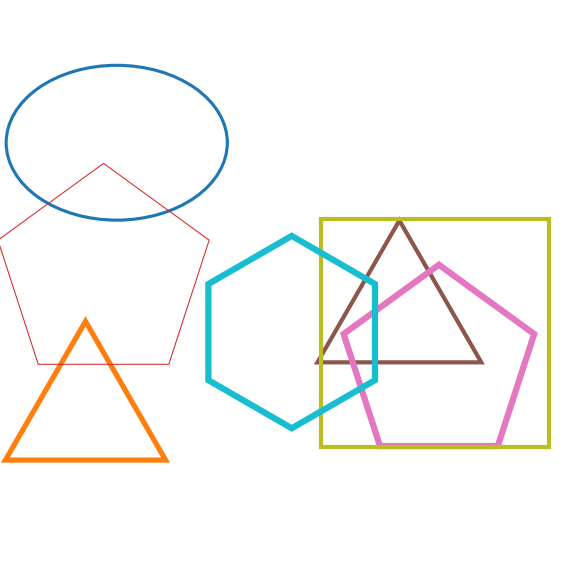[{"shape": "oval", "thickness": 1.5, "radius": 0.96, "center": [0.202, 0.752]}, {"shape": "triangle", "thickness": 2.5, "radius": 0.8, "center": [0.148, 0.283]}, {"shape": "pentagon", "thickness": 0.5, "radius": 0.96, "center": [0.179, 0.524]}, {"shape": "triangle", "thickness": 2, "radius": 0.82, "center": [0.692, 0.454]}, {"shape": "pentagon", "thickness": 3, "radius": 0.87, "center": [0.76, 0.367]}, {"shape": "square", "thickness": 2, "radius": 0.99, "center": [0.754, 0.422]}, {"shape": "hexagon", "thickness": 3, "radius": 0.83, "center": [0.505, 0.424]}]